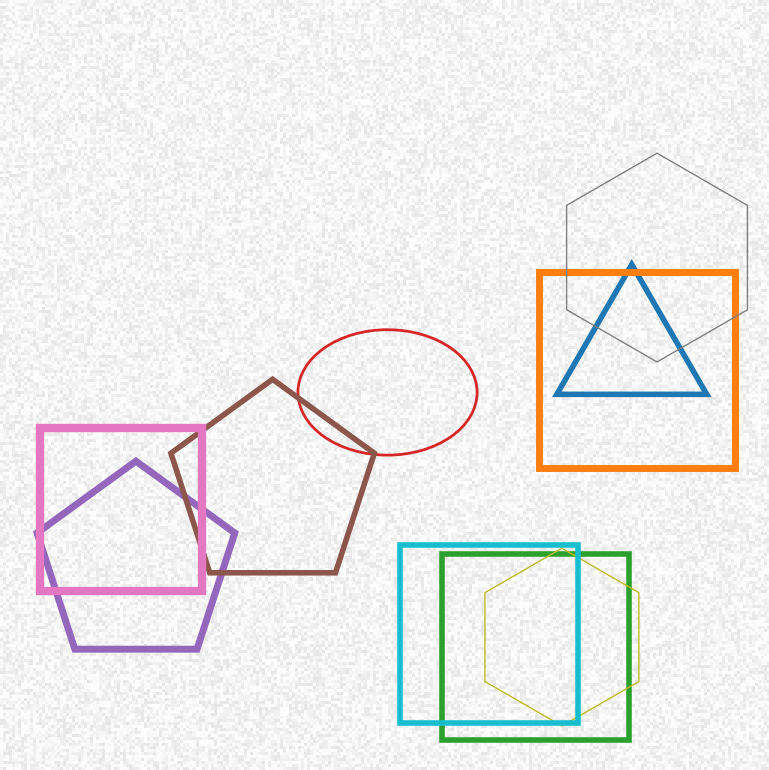[{"shape": "triangle", "thickness": 2, "radius": 0.56, "center": [0.821, 0.544]}, {"shape": "square", "thickness": 2.5, "radius": 0.64, "center": [0.827, 0.519]}, {"shape": "square", "thickness": 2, "radius": 0.6, "center": [0.695, 0.16]}, {"shape": "oval", "thickness": 1, "radius": 0.58, "center": [0.503, 0.49]}, {"shape": "pentagon", "thickness": 2.5, "radius": 0.67, "center": [0.177, 0.266]}, {"shape": "pentagon", "thickness": 2, "radius": 0.69, "center": [0.354, 0.368]}, {"shape": "square", "thickness": 3, "radius": 0.53, "center": [0.157, 0.339]}, {"shape": "hexagon", "thickness": 0.5, "radius": 0.68, "center": [0.853, 0.666]}, {"shape": "hexagon", "thickness": 0.5, "radius": 0.58, "center": [0.73, 0.173]}, {"shape": "square", "thickness": 2, "radius": 0.58, "center": [0.635, 0.177]}]